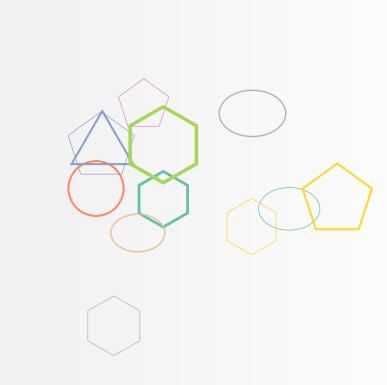[{"shape": "hexagon", "thickness": 2, "radius": 0.36, "center": [0.421, 0.483]}, {"shape": "oval", "thickness": 0.5, "radius": 0.4, "center": [0.746, 0.458]}, {"shape": "circle", "thickness": 1.5, "radius": 0.36, "center": [0.248, 0.51]}, {"shape": "triangle", "thickness": 1.5, "radius": 0.46, "center": [0.264, 0.62]}, {"shape": "pentagon", "thickness": 0.5, "radius": 0.45, "center": [0.261, 0.62]}, {"shape": "pentagon", "thickness": 0.5, "radius": 0.34, "center": [0.371, 0.727]}, {"shape": "hexagon", "thickness": 2.5, "radius": 0.49, "center": [0.421, 0.624]}, {"shape": "pentagon", "thickness": 1.5, "radius": 0.47, "center": [0.87, 0.481]}, {"shape": "hexagon", "thickness": 0.5, "radius": 0.36, "center": [0.649, 0.411]}, {"shape": "oval", "thickness": 1, "radius": 0.35, "center": [0.356, 0.395]}, {"shape": "oval", "thickness": 1, "radius": 0.43, "center": [0.651, 0.705]}, {"shape": "hexagon", "thickness": 0.5, "radius": 0.39, "center": [0.294, 0.154]}]